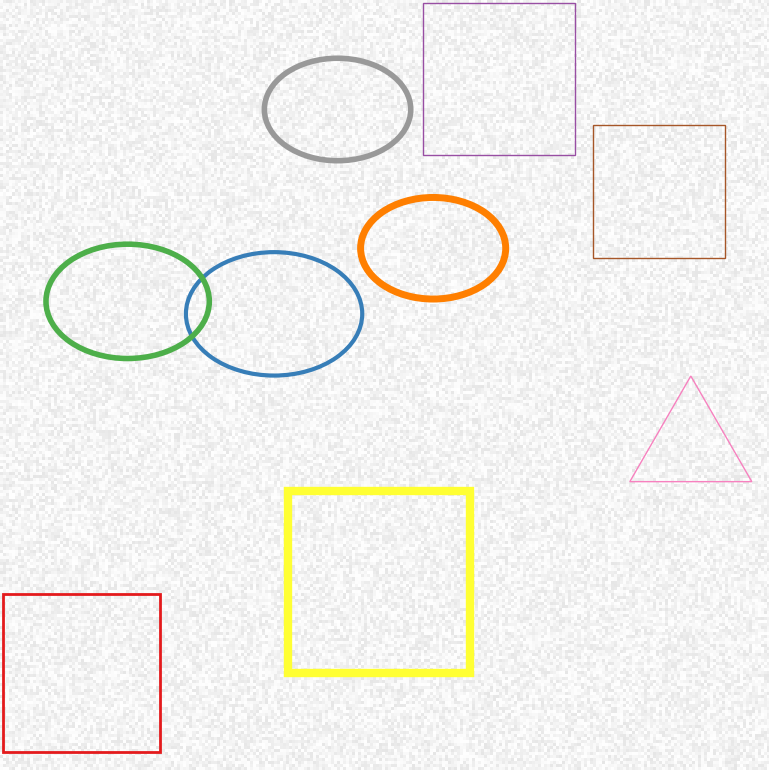[{"shape": "square", "thickness": 1, "radius": 0.51, "center": [0.106, 0.126]}, {"shape": "oval", "thickness": 1.5, "radius": 0.57, "center": [0.356, 0.592]}, {"shape": "oval", "thickness": 2, "radius": 0.53, "center": [0.166, 0.609]}, {"shape": "square", "thickness": 0.5, "radius": 0.49, "center": [0.648, 0.898]}, {"shape": "oval", "thickness": 2.5, "radius": 0.47, "center": [0.563, 0.678]}, {"shape": "square", "thickness": 3, "radius": 0.59, "center": [0.492, 0.245]}, {"shape": "square", "thickness": 0.5, "radius": 0.43, "center": [0.856, 0.751]}, {"shape": "triangle", "thickness": 0.5, "radius": 0.46, "center": [0.897, 0.42]}, {"shape": "oval", "thickness": 2, "radius": 0.48, "center": [0.438, 0.858]}]